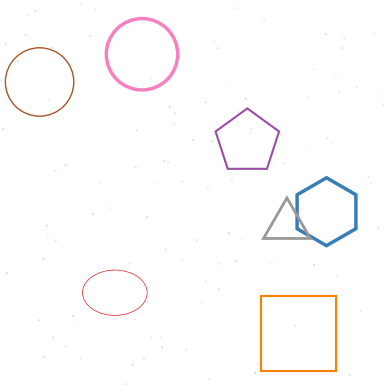[{"shape": "oval", "thickness": 0.5, "radius": 0.42, "center": [0.298, 0.24]}, {"shape": "hexagon", "thickness": 2.5, "radius": 0.44, "center": [0.848, 0.45]}, {"shape": "pentagon", "thickness": 1.5, "radius": 0.43, "center": [0.642, 0.632]}, {"shape": "square", "thickness": 1.5, "radius": 0.49, "center": [0.776, 0.134]}, {"shape": "circle", "thickness": 1, "radius": 0.44, "center": [0.103, 0.787]}, {"shape": "circle", "thickness": 2.5, "radius": 0.46, "center": [0.369, 0.859]}, {"shape": "triangle", "thickness": 2, "radius": 0.35, "center": [0.745, 0.416]}]